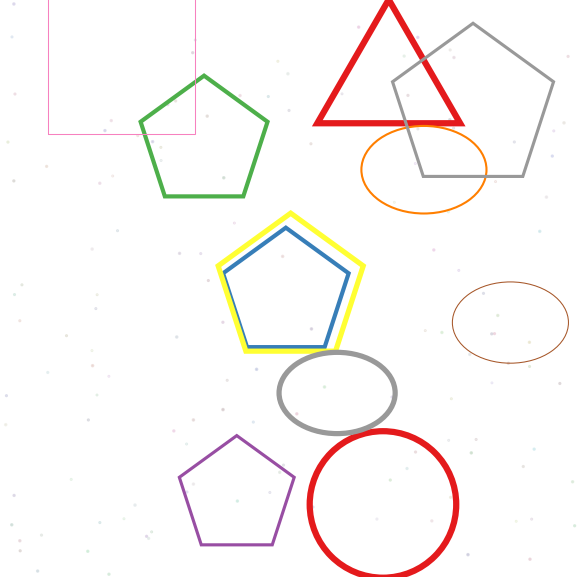[{"shape": "triangle", "thickness": 3, "radius": 0.71, "center": [0.673, 0.857]}, {"shape": "circle", "thickness": 3, "radius": 0.63, "center": [0.663, 0.126]}, {"shape": "pentagon", "thickness": 2, "radius": 0.57, "center": [0.495, 0.491]}, {"shape": "pentagon", "thickness": 2, "radius": 0.58, "center": [0.353, 0.753]}, {"shape": "pentagon", "thickness": 1.5, "radius": 0.52, "center": [0.41, 0.14]}, {"shape": "oval", "thickness": 1, "radius": 0.54, "center": [0.734, 0.705]}, {"shape": "pentagon", "thickness": 2.5, "radius": 0.66, "center": [0.503, 0.498]}, {"shape": "oval", "thickness": 0.5, "radius": 0.5, "center": [0.884, 0.441]}, {"shape": "square", "thickness": 0.5, "radius": 0.64, "center": [0.211, 0.895]}, {"shape": "pentagon", "thickness": 1.5, "radius": 0.73, "center": [0.819, 0.812]}, {"shape": "oval", "thickness": 2.5, "radius": 0.5, "center": [0.584, 0.319]}]